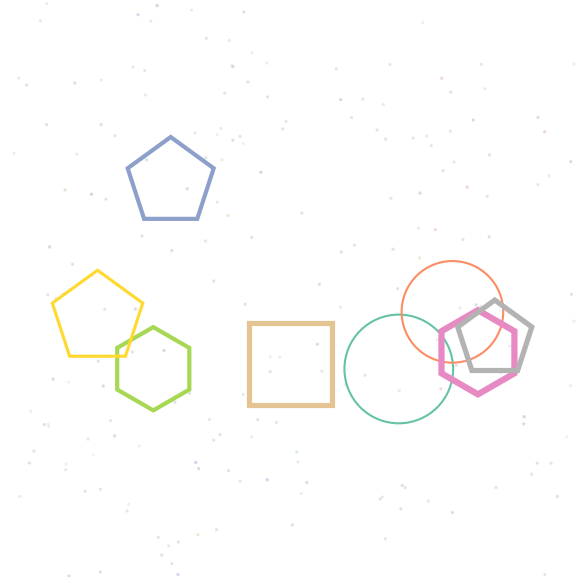[{"shape": "circle", "thickness": 1, "radius": 0.47, "center": [0.691, 0.36]}, {"shape": "circle", "thickness": 1, "radius": 0.44, "center": [0.783, 0.459]}, {"shape": "pentagon", "thickness": 2, "radius": 0.39, "center": [0.296, 0.684]}, {"shape": "hexagon", "thickness": 3, "radius": 0.36, "center": [0.828, 0.389]}, {"shape": "hexagon", "thickness": 2, "radius": 0.36, "center": [0.265, 0.361]}, {"shape": "pentagon", "thickness": 1.5, "radius": 0.41, "center": [0.169, 0.449]}, {"shape": "square", "thickness": 2.5, "radius": 0.36, "center": [0.503, 0.369]}, {"shape": "pentagon", "thickness": 2.5, "radius": 0.34, "center": [0.857, 0.412]}]